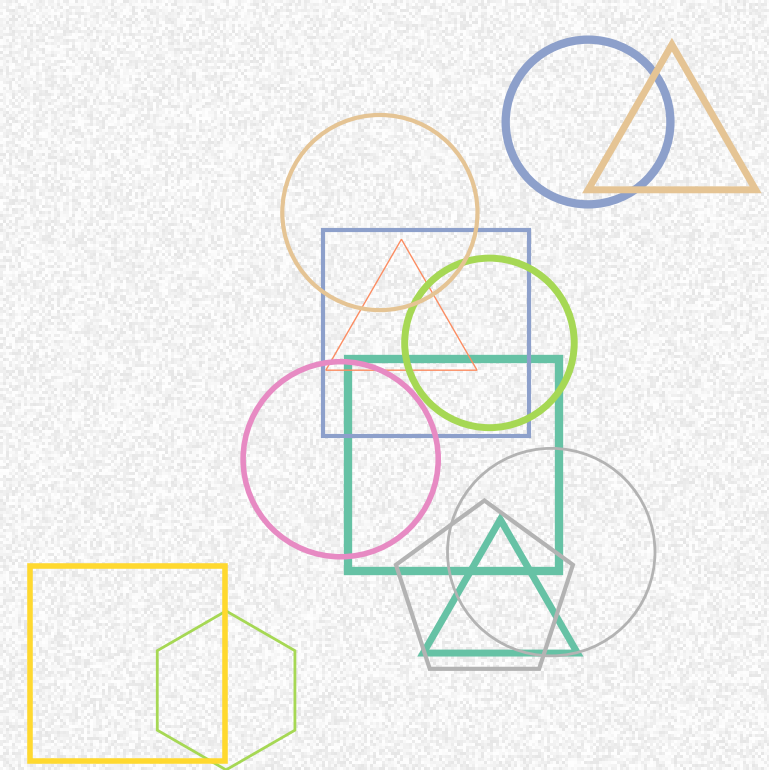[{"shape": "triangle", "thickness": 2.5, "radius": 0.58, "center": [0.65, 0.21]}, {"shape": "square", "thickness": 3, "radius": 0.69, "center": [0.589, 0.397]}, {"shape": "triangle", "thickness": 0.5, "radius": 0.57, "center": [0.521, 0.576]}, {"shape": "square", "thickness": 1.5, "radius": 0.67, "center": [0.553, 0.568]}, {"shape": "circle", "thickness": 3, "radius": 0.53, "center": [0.764, 0.842]}, {"shape": "circle", "thickness": 2, "radius": 0.63, "center": [0.442, 0.404]}, {"shape": "hexagon", "thickness": 1, "radius": 0.52, "center": [0.294, 0.103]}, {"shape": "circle", "thickness": 2.5, "radius": 0.55, "center": [0.636, 0.555]}, {"shape": "square", "thickness": 2, "radius": 0.63, "center": [0.166, 0.138]}, {"shape": "triangle", "thickness": 2.5, "radius": 0.63, "center": [0.873, 0.816]}, {"shape": "circle", "thickness": 1.5, "radius": 0.63, "center": [0.493, 0.724]}, {"shape": "pentagon", "thickness": 1.5, "radius": 0.6, "center": [0.629, 0.229]}, {"shape": "circle", "thickness": 1, "radius": 0.67, "center": [0.716, 0.283]}]